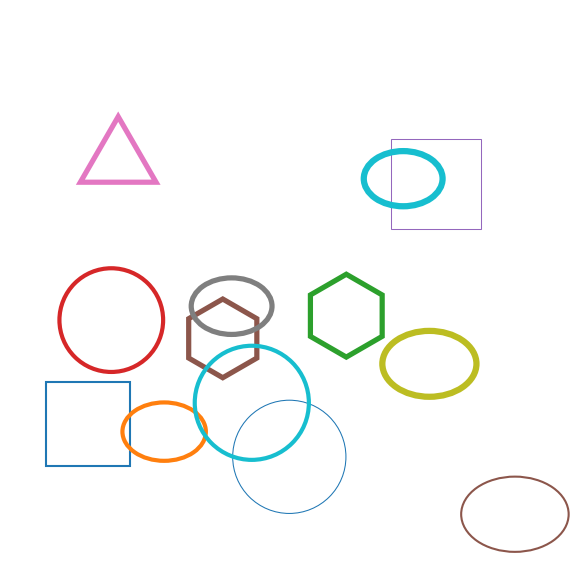[{"shape": "square", "thickness": 1, "radius": 0.36, "center": [0.153, 0.265]}, {"shape": "circle", "thickness": 0.5, "radius": 0.49, "center": [0.501, 0.208]}, {"shape": "oval", "thickness": 2, "radius": 0.36, "center": [0.284, 0.252]}, {"shape": "hexagon", "thickness": 2.5, "radius": 0.36, "center": [0.6, 0.453]}, {"shape": "circle", "thickness": 2, "radius": 0.45, "center": [0.193, 0.445]}, {"shape": "square", "thickness": 0.5, "radius": 0.39, "center": [0.755, 0.68]}, {"shape": "oval", "thickness": 1, "radius": 0.47, "center": [0.892, 0.109]}, {"shape": "hexagon", "thickness": 2.5, "radius": 0.34, "center": [0.386, 0.413]}, {"shape": "triangle", "thickness": 2.5, "radius": 0.38, "center": [0.205, 0.721]}, {"shape": "oval", "thickness": 2.5, "radius": 0.35, "center": [0.401, 0.469]}, {"shape": "oval", "thickness": 3, "radius": 0.41, "center": [0.744, 0.369]}, {"shape": "circle", "thickness": 2, "radius": 0.49, "center": [0.436, 0.302]}, {"shape": "oval", "thickness": 3, "radius": 0.34, "center": [0.698, 0.69]}]